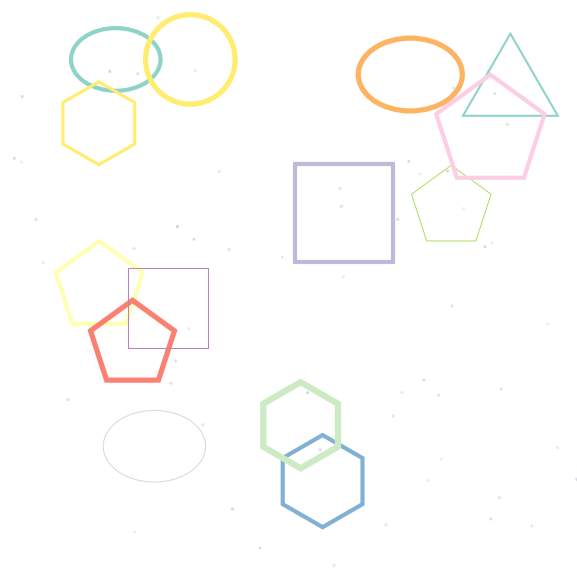[{"shape": "triangle", "thickness": 1, "radius": 0.47, "center": [0.884, 0.846]}, {"shape": "oval", "thickness": 2, "radius": 0.39, "center": [0.2, 0.896]}, {"shape": "pentagon", "thickness": 2, "radius": 0.4, "center": [0.172, 0.503]}, {"shape": "square", "thickness": 2, "radius": 0.42, "center": [0.595, 0.63]}, {"shape": "pentagon", "thickness": 2.5, "radius": 0.38, "center": [0.229, 0.403]}, {"shape": "hexagon", "thickness": 2, "radius": 0.4, "center": [0.559, 0.166]}, {"shape": "oval", "thickness": 2.5, "radius": 0.45, "center": [0.71, 0.87]}, {"shape": "pentagon", "thickness": 0.5, "radius": 0.36, "center": [0.781, 0.64]}, {"shape": "pentagon", "thickness": 2, "radius": 0.49, "center": [0.849, 0.771]}, {"shape": "oval", "thickness": 0.5, "radius": 0.44, "center": [0.267, 0.226]}, {"shape": "square", "thickness": 0.5, "radius": 0.35, "center": [0.29, 0.465]}, {"shape": "hexagon", "thickness": 3, "radius": 0.37, "center": [0.521, 0.263]}, {"shape": "circle", "thickness": 2.5, "radius": 0.39, "center": [0.33, 0.896]}, {"shape": "hexagon", "thickness": 1.5, "radius": 0.36, "center": [0.171, 0.786]}]